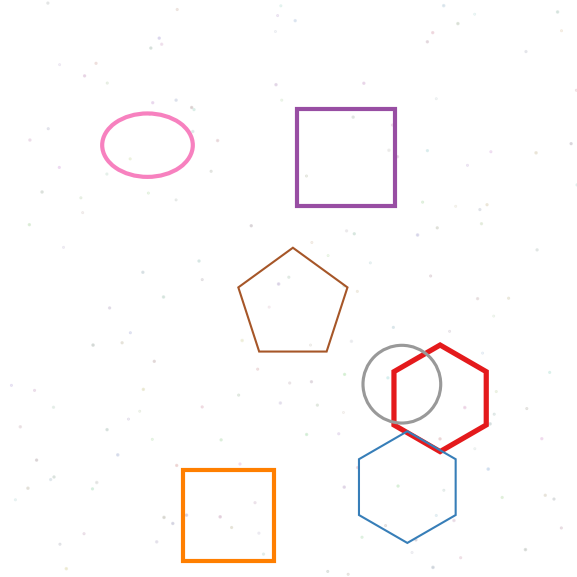[{"shape": "hexagon", "thickness": 2.5, "radius": 0.46, "center": [0.762, 0.309]}, {"shape": "hexagon", "thickness": 1, "radius": 0.48, "center": [0.705, 0.156]}, {"shape": "square", "thickness": 2, "radius": 0.42, "center": [0.599, 0.726]}, {"shape": "square", "thickness": 2, "radius": 0.39, "center": [0.396, 0.107]}, {"shape": "pentagon", "thickness": 1, "radius": 0.5, "center": [0.507, 0.471]}, {"shape": "oval", "thickness": 2, "radius": 0.39, "center": [0.255, 0.748]}, {"shape": "circle", "thickness": 1.5, "radius": 0.34, "center": [0.696, 0.334]}]